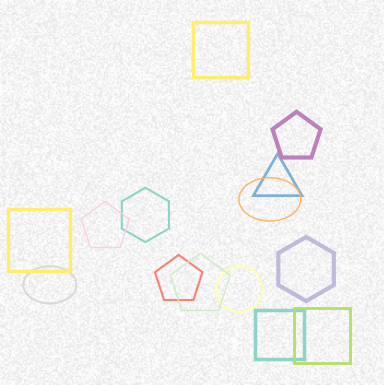[{"shape": "hexagon", "thickness": 1.5, "radius": 0.35, "center": [0.378, 0.442]}, {"shape": "square", "thickness": 2.5, "radius": 0.32, "center": [0.726, 0.132]}, {"shape": "circle", "thickness": 1.5, "radius": 0.3, "center": [0.622, 0.249]}, {"shape": "hexagon", "thickness": 3, "radius": 0.42, "center": [0.795, 0.301]}, {"shape": "pentagon", "thickness": 1.5, "radius": 0.32, "center": [0.464, 0.273]}, {"shape": "triangle", "thickness": 2, "radius": 0.36, "center": [0.721, 0.528]}, {"shape": "oval", "thickness": 1, "radius": 0.4, "center": [0.701, 0.482]}, {"shape": "square", "thickness": 2, "radius": 0.36, "center": [0.837, 0.129]}, {"shape": "pentagon", "thickness": 1, "radius": 0.33, "center": [0.273, 0.411]}, {"shape": "oval", "thickness": 1.5, "radius": 0.35, "center": [0.129, 0.26]}, {"shape": "pentagon", "thickness": 3, "radius": 0.33, "center": [0.77, 0.644]}, {"shape": "pentagon", "thickness": 1, "radius": 0.41, "center": [0.52, 0.26]}, {"shape": "square", "thickness": 2.5, "radius": 0.4, "center": [0.102, 0.377]}, {"shape": "square", "thickness": 2.5, "radius": 0.36, "center": [0.572, 0.871]}]